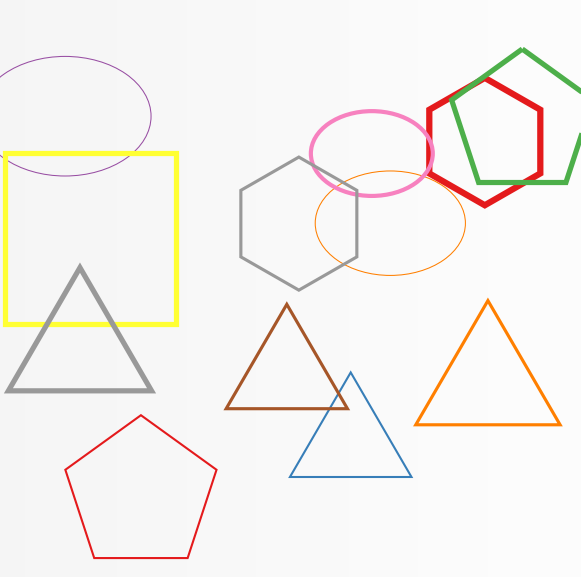[{"shape": "pentagon", "thickness": 1, "radius": 0.68, "center": [0.242, 0.143]}, {"shape": "hexagon", "thickness": 3, "radius": 0.55, "center": [0.834, 0.754]}, {"shape": "triangle", "thickness": 1, "radius": 0.6, "center": [0.603, 0.234]}, {"shape": "pentagon", "thickness": 2.5, "radius": 0.64, "center": [0.899, 0.786]}, {"shape": "oval", "thickness": 0.5, "radius": 0.74, "center": [0.112, 0.798]}, {"shape": "oval", "thickness": 0.5, "radius": 0.65, "center": [0.672, 0.613]}, {"shape": "triangle", "thickness": 1.5, "radius": 0.72, "center": [0.839, 0.335]}, {"shape": "square", "thickness": 2.5, "radius": 0.74, "center": [0.155, 0.586]}, {"shape": "triangle", "thickness": 1.5, "radius": 0.6, "center": [0.493, 0.352]}, {"shape": "oval", "thickness": 2, "radius": 0.52, "center": [0.64, 0.733]}, {"shape": "triangle", "thickness": 2.5, "radius": 0.71, "center": [0.138, 0.393]}, {"shape": "hexagon", "thickness": 1.5, "radius": 0.58, "center": [0.514, 0.612]}]